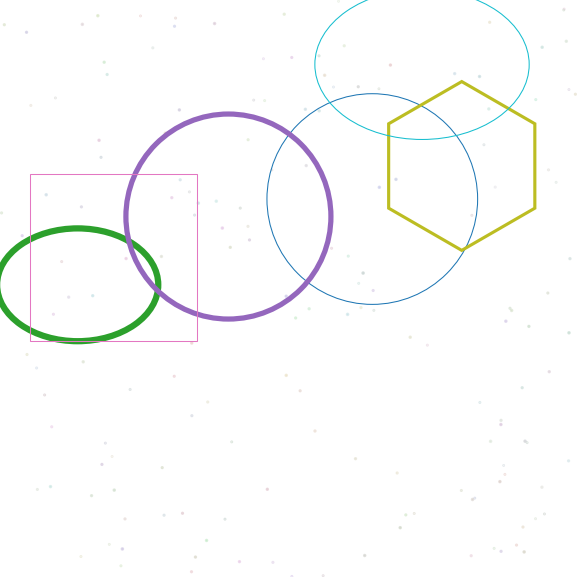[{"shape": "circle", "thickness": 0.5, "radius": 0.91, "center": [0.645, 0.654]}, {"shape": "oval", "thickness": 3, "radius": 0.7, "center": [0.135, 0.506]}, {"shape": "circle", "thickness": 2.5, "radius": 0.89, "center": [0.396, 0.624]}, {"shape": "square", "thickness": 0.5, "radius": 0.72, "center": [0.197, 0.553]}, {"shape": "hexagon", "thickness": 1.5, "radius": 0.73, "center": [0.8, 0.712]}, {"shape": "oval", "thickness": 0.5, "radius": 0.93, "center": [0.731, 0.888]}]